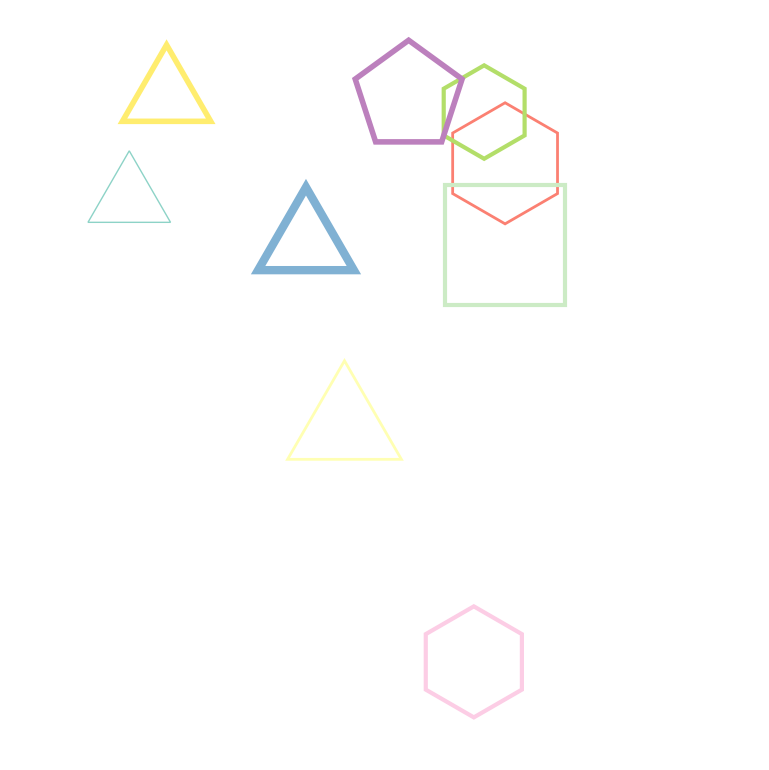[{"shape": "triangle", "thickness": 0.5, "radius": 0.31, "center": [0.168, 0.742]}, {"shape": "triangle", "thickness": 1, "radius": 0.43, "center": [0.447, 0.446]}, {"shape": "hexagon", "thickness": 1, "radius": 0.39, "center": [0.656, 0.788]}, {"shape": "triangle", "thickness": 3, "radius": 0.36, "center": [0.397, 0.685]}, {"shape": "hexagon", "thickness": 1.5, "radius": 0.3, "center": [0.629, 0.854]}, {"shape": "hexagon", "thickness": 1.5, "radius": 0.36, "center": [0.615, 0.14]}, {"shape": "pentagon", "thickness": 2, "radius": 0.36, "center": [0.531, 0.875]}, {"shape": "square", "thickness": 1.5, "radius": 0.39, "center": [0.655, 0.682]}, {"shape": "triangle", "thickness": 2, "radius": 0.33, "center": [0.216, 0.876]}]